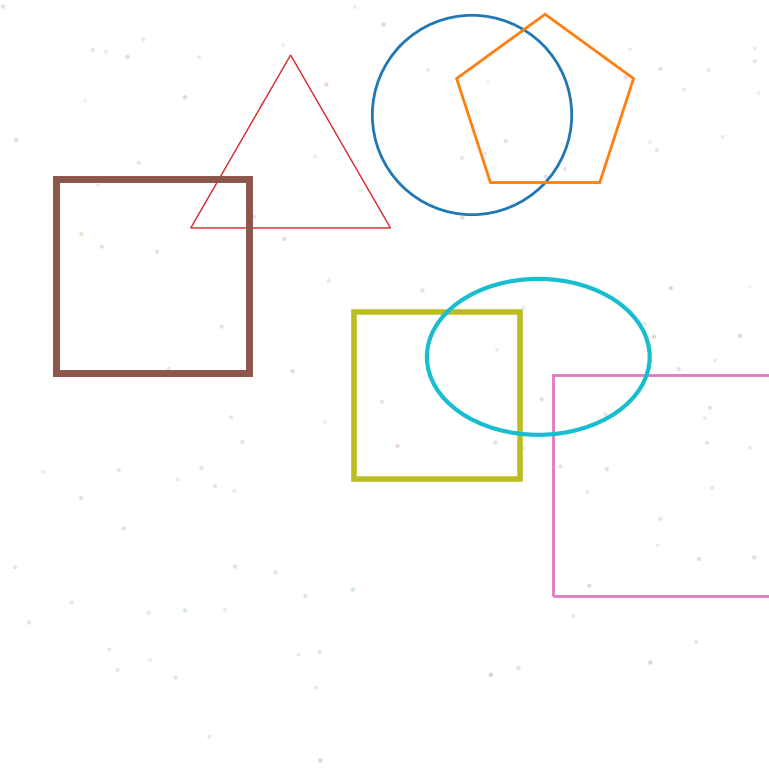[{"shape": "circle", "thickness": 1, "radius": 0.65, "center": [0.613, 0.851]}, {"shape": "pentagon", "thickness": 1, "radius": 0.6, "center": [0.708, 0.861]}, {"shape": "triangle", "thickness": 0.5, "radius": 0.75, "center": [0.377, 0.779]}, {"shape": "square", "thickness": 2.5, "radius": 0.63, "center": [0.198, 0.642]}, {"shape": "square", "thickness": 1, "radius": 0.72, "center": [0.862, 0.369]}, {"shape": "square", "thickness": 2, "radius": 0.54, "center": [0.567, 0.486]}, {"shape": "oval", "thickness": 1.5, "radius": 0.72, "center": [0.699, 0.537]}]